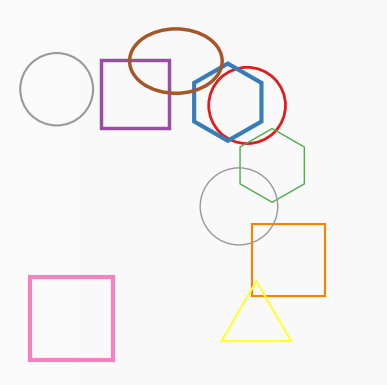[{"shape": "circle", "thickness": 2, "radius": 0.5, "center": [0.638, 0.726]}, {"shape": "hexagon", "thickness": 3, "radius": 0.5, "center": [0.588, 0.735]}, {"shape": "hexagon", "thickness": 1, "radius": 0.48, "center": [0.702, 0.57]}, {"shape": "square", "thickness": 2.5, "radius": 0.44, "center": [0.349, 0.755]}, {"shape": "square", "thickness": 1.5, "radius": 0.47, "center": [0.745, 0.325]}, {"shape": "triangle", "thickness": 1.5, "radius": 0.52, "center": [0.662, 0.166]}, {"shape": "oval", "thickness": 2.5, "radius": 0.6, "center": [0.454, 0.841]}, {"shape": "square", "thickness": 3, "radius": 0.54, "center": [0.184, 0.173]}, {"shape": "circle", "thickness": 1.5, "radius": 0.47, "center": [0.146, 0.768]}, {"shape": "circle", "thickness": 1, "radius": 0.5, "center": [0.617, 0.464]}]